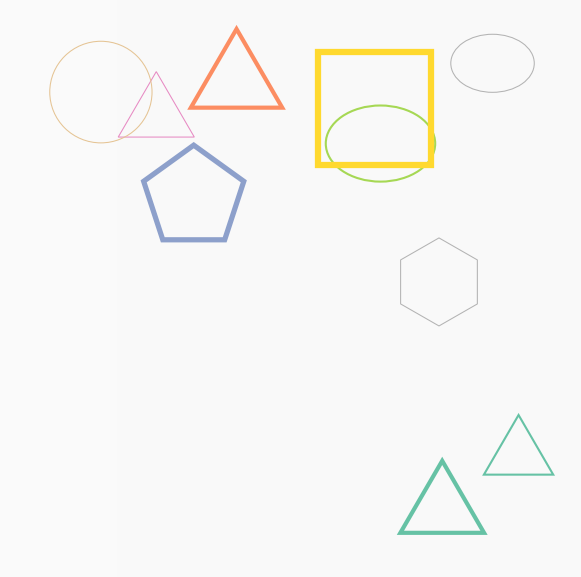[{"shape": "triangle", "thickness": 1, "radius": 0.34, "center": [0.892, 0.212]}, {"shape": "triangle", "thickness": 2, "radius": 0.42, "center": [0.761, 0.118]}, {"shape": "triangle", "thickness": 2, "radius": 0.45, "center": [0.407, 0.858]}, {"shape": "pentagon", "thickness": 2.5, "radius": 0.45, "center": [0.333, 0.657]}, {"shape": "triangle", "thickness": 0.5, "radius": 0.38, "center": [0.269, 0.8]}, {"shape": "oval", "thickness": 1, "radius": 0.47, "center": [0.655, 0.751]}, {"shape": "square", "thickness": 3, "radius": 0.49, "center": [0.645, 0.811]}, {"shape": "circle", "thickness": 0.5, "radius": 0.44, "center": [0.174, 0.84]}, {"shape": "hexagon", "thickness": 0.5, "radius": 0.38, "center": [0.755, 0.511]}, {"shape": "oval", "thickness": 0.5, "radius": 0.36, "center": [0.847, 0.89]}]